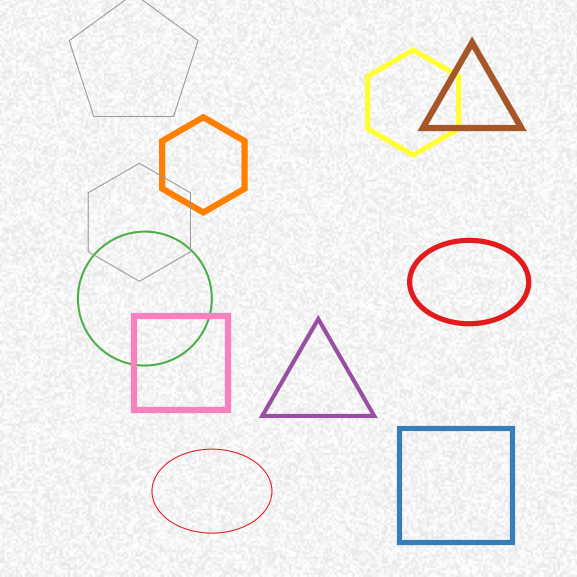[{"shape": "oval", "thickness": 2.5, "radius": 0.52, "center": [0.812, 0.511]}, {"shape": "oval", "thickness": 0.5, "radius": 0.52, "center": [0.367, 0.149]}, {"shape": "square", "thickness": 2.5, "radius": 0.49, "center": [0.789, 0.159]}, {"shape": "circle", "thickness": 1, "radius": 0.58, "center": [0.251, 0.482]}, {"shape": "triangle", "thickness": 2, "radius": 0.56, "center": [0.551, 0.335]}, {"shape": "hexagon", "thickness": 3, "radius": 0.41, "center": [0.352, 0.714]}, {"shape": "hexagon", "thickness": 2.5, "radius": 0.45, "center": [0.715, 0.822]}, {"shape": "triangle", "thickness": 3, "radius": 0.49, "center": [0.817, 0.827]}, {"shape": "square", "thickness": 3, "radius": 0.41, "center": [0.313, 0.37]}, {"shape": "hexagon", "thickness": 0.5, "radius": 0.51, "center": [0.241, 0.614]}, {"shape": "pentagon", "thickness": 0.5, "radius": 0.59, "center": [0.231, 0.892]}]